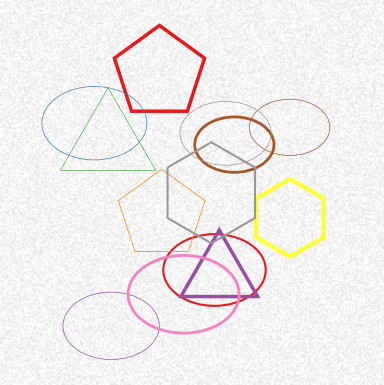[{"shape": "oval", "thickness": 1.5, "radius": 0.67, "center": [0.557, 0.299]}, {"shape": "pentagon", "thickness": 2.5, "radius": 0.62, "center": [0.414, 0.811]}, {"shape": "oval", "thickness": 0.5, "radius": 0.68, "center": [0.245, 0.68]}, {"shape": "triangle", "thickness": 0.5, "radius": 0.72, "center": [0.281, 0.629]}, {"shape": "oval", "thickness": 0.5, "radius": 0.63, "center": [0.289, 0.154]}, {"shape": "triangle", "thickness": 2.5, "radius": 0.58, "center": [0.569, 0.287]}, {"shape": "pentagon", "thickness": 0.5, "radius": 0.59, "center": [0.42, 0.442]}, {"shape": "hexagon", "thickness": 3, "radius": 0.51, "center": [0.753, 0.434]}, {"shape": "oval", "thickness": 2, "radius": 0.51, "center": [0.609, 0.624]}, {"shape": "oval", "thickness": 0.5, "radius": 0.52, "center": [0.752, 0.669]}, {"shape": "oval", "thickness": 2, "radius": 0.72, "center": [0.477, 0.236]}, {"shape": "oval", "thickness": 0.5, "radius": 0.59, "center": [0.586, 0.654]}, {"shape": "hexagon", "thickness": 1.5, "radius": 0.66, "center": [0.549, 0.499]}]